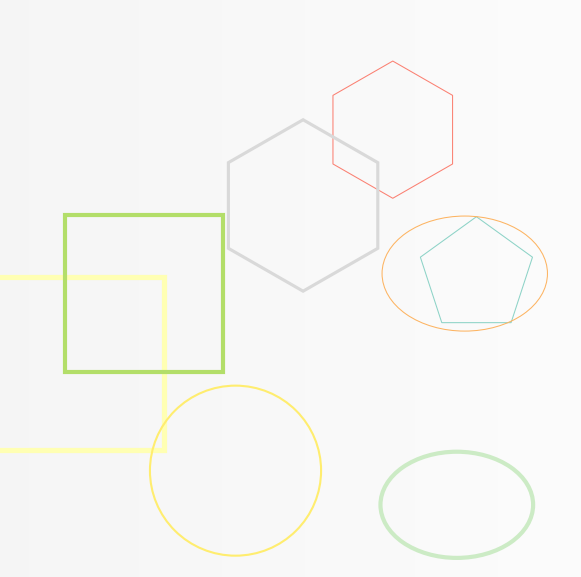[{"shape": "pentagon", "thickness": 0.5, "radius": 0.51, "center": [0.82, 0.522]}, {"shape": "square", "thickness": 2.5, "radius": 0.75, "center": [0.133, 0.37]}, {"shape": "hexagon", "thickness": 0.5, "radius": 0.59, "center": [0.676, 0.775]}, {"shape": "oval", "thickness": 0.5, "radius": 0.71, "center": [0.8, 0.525]}, {"shape": "square", "thickness": 2, "radius": 0.68, "center": [0.248, 0.491]}, {"shape": "hexagon", "thickness": 1.5, "radius": 0.74, "center": [0.521, 0.643]}, {"shape": "oval", "thickness": 2, "radius": 0.66, "center": [0.786, 0.125]}, {"shape": "circle", "thickness": 1, "radius": 0.74, "center": [0.405, 0.184]}]